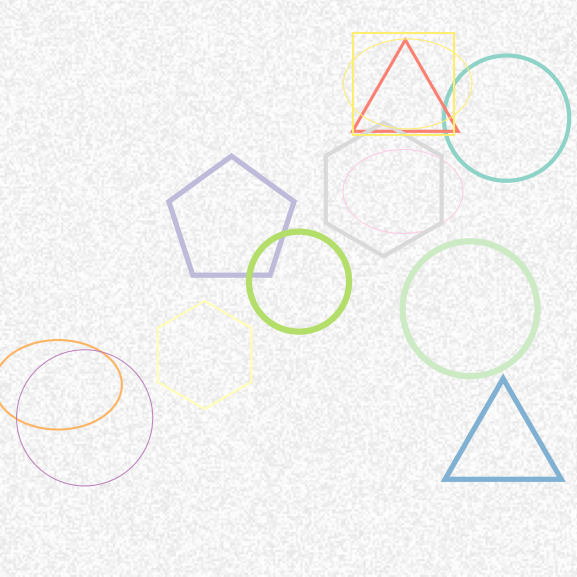[{"shape": "circle", "thickness": 2, "radius": 0.54, "center": [0.877, 0.795]}, {"shape": "hexagon", "thickness": 1, "radius": 0.47, "center": [0.354, 0.384]}, {"shape": "pentagon", "thickness": 2.5, "radius": 0.57, "center": [0.401, 0.615]}, {"shape": "triangle", "thickness": 1.5, "radius": 0.53, "center": [0.702, 0.825]}, {"shape": "triangle", "thickness": 2.5, "radius": 0.58, "center": [0.871, 0.227]}, {"shape": "oval", "thickness": 1, "radius": 0.55, "center": [0.1, 0.333]}, {"shape": "circle", "thickness": 3, "radius": 0.43, "center": [0.518, 0.511]}, {"shape": "oval", "thickness": 0.5, "radius": 0.52, "center": [0.698, 0.668]}, {"shape": "hexagon", "thickness": 2, "radius": 0.58, "center": [0.664, 0.671]}, {"shape": "circle", "thickness": 0.5, "radius": 0.59, "center": [0.147, 0.276]}, {"shape": "circle", "thickness": 3, "radius": 0.58, "center": [0.814, 0.464]}, {"shape": "oval", "thickness": 0.5, "radius": 0.56, "center": [0.706, 0.854]}, {"shape": "square", "thickness": 1, "radius": 0.44, "center": [0.699, 0.854]}]